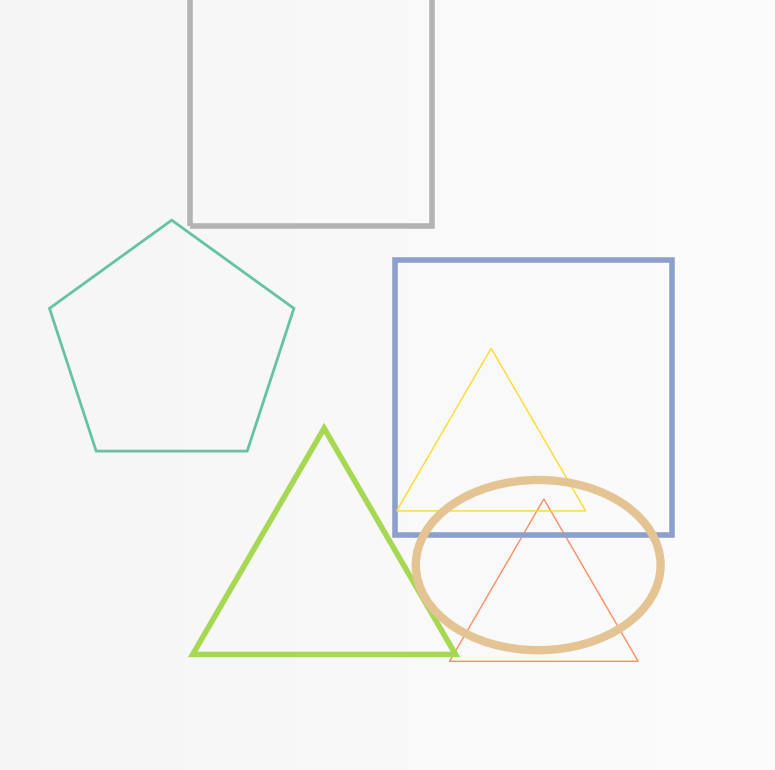[{"shape": "pentagon", "thickness": 1, "radius": 0.83, "center": [0.222, 0.548]}, {"shape": "triangle", "thickness": 0.5, "radius": 0.7, "center": [0.702, 0.211]}, {"shape": "square", "thickness": 2, "radius": 0.89, "center": [0.688, 0.483]}, {"shape": "triangle", "thickness": 2, "radius": 0.98, "center": [0.418, 0.248]}, {"shape": "triangle", "thickness": 0.5, "radius": 0.7, "center": [0.634, 0.407]}, {"shape": "oval", "thickness": 3, "radius": 0.79, "center": [0.694, 0.266]}, {"shape": "square", "thickness": 2, "radius": 0.78, "center": [0.401, 0.862]}]